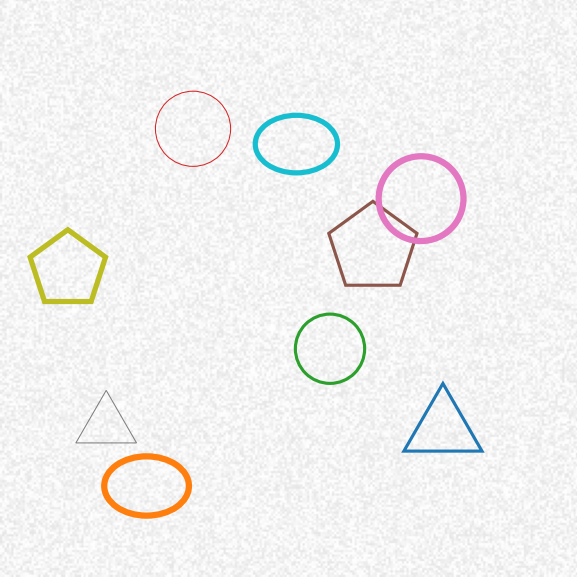[{"shape": "triangle", "thickness": 1.5, "radius": 0.39, "center": [0.767, 0.257]}, {"shape": "oval", "thickness": 3, "radius": 0.37, "center": [0.254, 0.158]}, {"shape": "circle", "thickness": 1.5, "radius": 0.3, "center": [0.571, 0.395]}, {"shape": "circle", "thickness": 0.5, "radius": 0.33, "center": [0.334, 0.776]}, {"shape": "pentagon", "thickness": 1.5, "radius": 0.4, "center": [0.646, 0.57]}, {"shape": "circle", "thickness": 3, "radius": 0.37, "center": [0.729, 0.655]}, {"shape": "triangle", "thickness": 0.5, "radius": 0.3, "center": [0.184, 0.263]}, {"shape": "pentagon", "thickness": 2.5, "radius": 0.34, "center": [0.117, 0.533]}, {"shape": "oval", "thickness": 2.5, "radius": 0.36, "center": [0.513, 0.75]}]